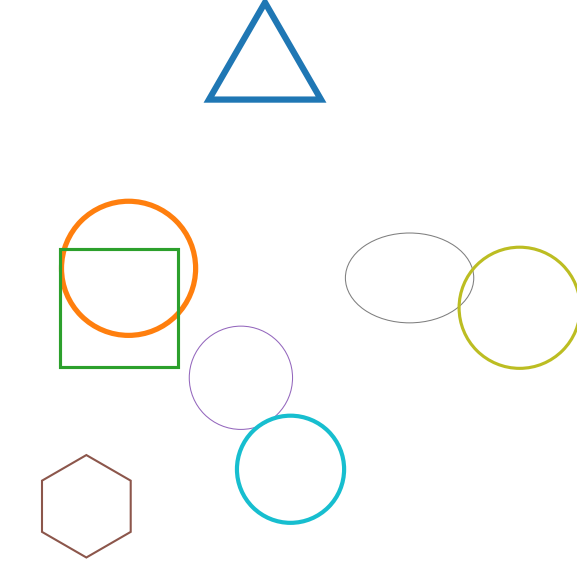[{"shape": "triangle", "thickness": 3, "radius": 0.56, "center": [0.459, 0.883]}, {"shape": "circle", "thickness": 2.5, "radius": 0.58, "center": [0.223, 0.535]}, {"shape": "square", "thickness": 1.5, "radius": 0.51, "center": [0.206, 0.466]}, {"shape": "circle", "thickness": 0.5, "radius": 0.45, "center": [0.417, 0.345]}, {"shape": "hexagon", "thickness": 1, "radius": 0.44, "center": [0.15, 0.122]}, {"shape": "oval", "thickness": 0.5, "radius": 0.56, "center": [0.709, 0.518]}, {"shape": "circle", "thickness": 1.5, "radius": 0.52, "center": [0.9, 0.466]}, {"shape": "circle", "thickness": 2, "radius": 0.46, "center": [0.503, 0.187]}]